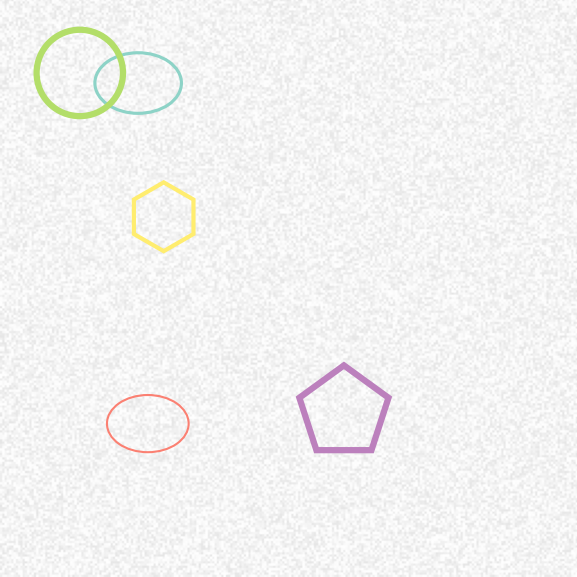[{"shape": "oval", "thickness": 1.5, "radius": 0.37, "center": [0.239, 0.855]}, {"shape": "oval", "thickness": 1, "radius": 0.35, "center": [0.256, 0.266]}, {"shape": "circle", "thickness": 3, "radius": 0.37, "center": [0.138, 0.873]}, {"shape": "pentagon", "thickness": 3, "radius": 0.41, "center": [0.596, 0.285]}, {"shape": "hexagon", "thickness": 2, "radius": 0.3, "center": [0.283, 0.624]}]